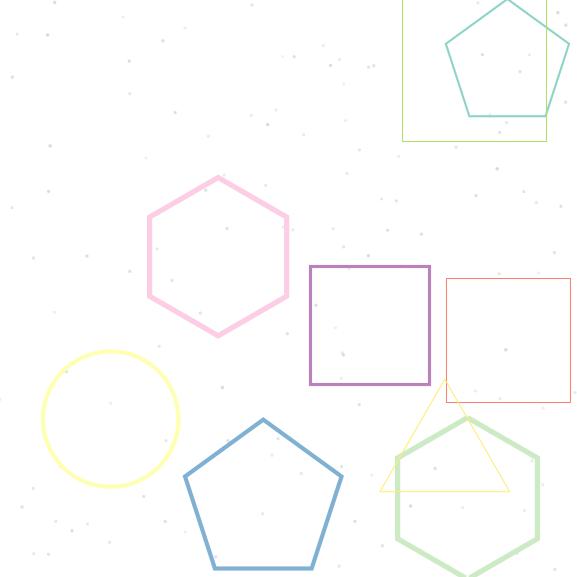[{"shape": "pentagon", "thickness": 1, "radius": 0.56, "center": [0.879, 0.889]}, {"shape": "circle", "thickness": 2, "radius": 0.59, "center": [0.192, 0.273]}, {"shape": "square", "thickness": 0.5, "radius": 0.53, "center": [0.879, 0.411]}, {"shape": "pentagon", "thickness": 2, "radius": 0.71, "center": [0.456, 0.13]}, {"shape": "square", "thickness": 0.5, "radius": 0.62, "center": [0.821, 0.879]}, {"shape": "hexagon", "thickness": 2.5, "radius": 0.69, "center": [0.378, 0.555]}, {"shape": "square", "thickness": 1.5, "radius": 0.51, "center": [0.64, 0.437]}, {"shape": "hexagon", "thickness": 2.5, "radius": 0.7, "center": [0.81, 0.136]}, {"shape": "triangle", "thickness": 0.5, "radius": 0.65, "center": [0.77, 0.213]}]